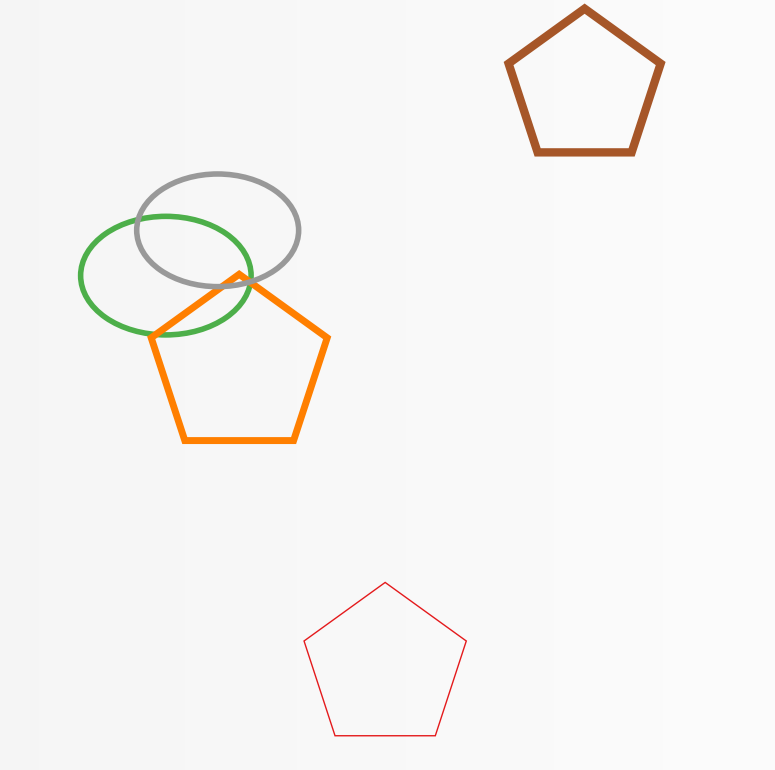[{"shape": "pentagon", "thickness": 0.5, "radius": 0.55, "center": [0.497, 0.134]}, {"shape": "oval", "thickness": 2, "radius": 0.55, "center": [0.214, 0.642]}, {"shape": "pentagon", "thickness": 2.5, "radius": 0.6, "center": [0.309, 0.524]}, {"shape": "pentagon", "thickness": 3, "radius": 0.52, "center": [0.754, 0.886]}, {"shape": "oval", "thickness": 2, "radius": 0.52, "center": [0.281, 0.701]}]